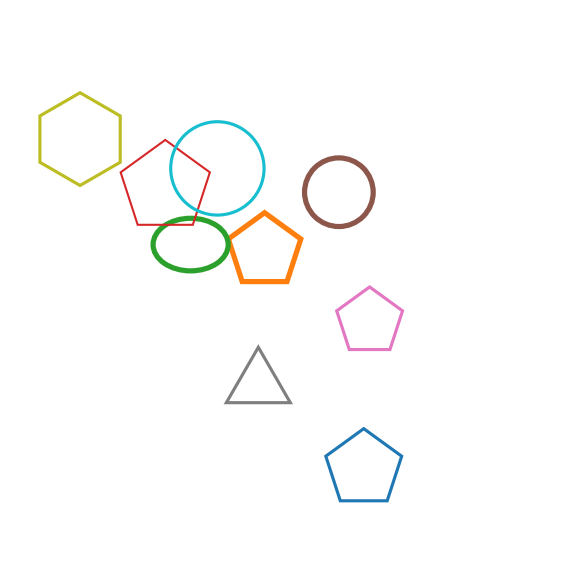[{"shape": "pentagon", "thickness": 1.5, "radius": 0.35, "center": [0.63, 0.188]}, {"shape": "pentagon", "thickness": 2.5, "radius": 0.33, "center": [0.458, 0.565]}, {"shape": "oval", "thickness": 2.5, "radius": 0.33, "center": [0.33, 0.576]}, {"shape": "pentagon", "thickness": 1, "radius": 0.41, "center": [0.286, 0.676]}, {"shape": "circle", "thickness": 2.5, "radius": 0.3, "center": [0.587, 0.666]}, {"shape": "pentagon", "thickness": 1.5, "radius": 0.3, "center": [0.64, 0.442]}, {"shape": "triangle", "thickness": 1.5, "radius": 0.32, "center": [0.447, 0.334]}, {"shape": "hexagon", "thickness": 1.5, "radius": 0.4, "center": [0.139, 0.758]}, {"shape": "circle", "thickness": 1.5, "radius": 0.4, "center": [0.376, 0.708]}]